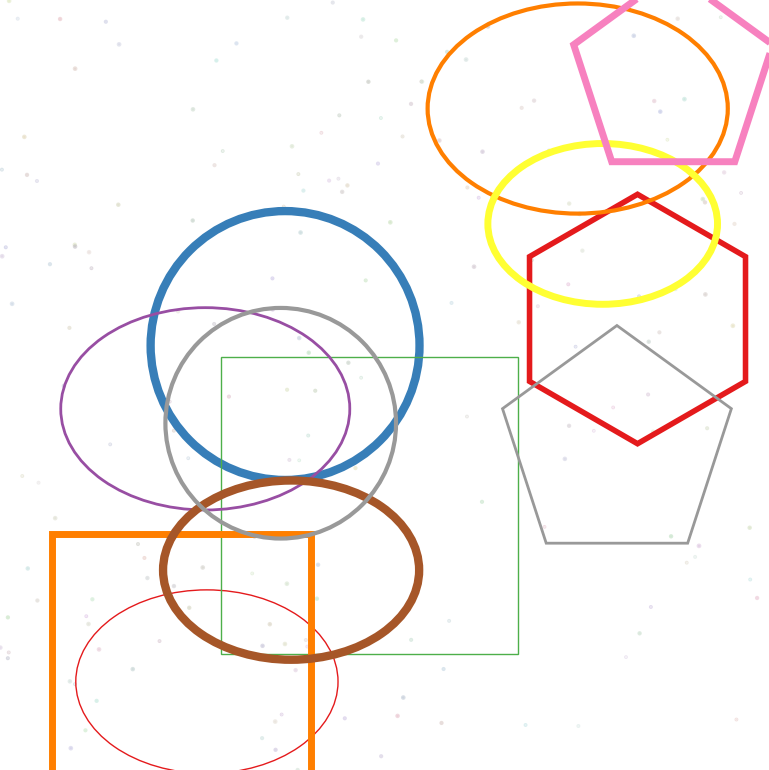[{"shape": "hexagon", "thickness": 2, "radius": 0.81, "center": [0.828, 0.586]}, {"shape": "oval", "thickness": 0.5, "radius": 0.85, "center": [0.269, 0.115]}, {"shape": "circle", "thickness": 3, "radius": 0.87, "center": [0.37, 0.551]}, {"shape": "square", "thickness": 0.5, "radius": 0.96, "center": [0.48, 0.343]}, {"shape": "oval", "thickness": 1, "radius": 0.94, "center": [0.267, 0.469]}, {"shape": "oval", "thickness": 1.5, "radius": 0.97, "center": [0.75, 0.859]}, {"shape": "square", "thickness": 2.5, "radius": 0.84, "center": [0.236, 0.138]}, {"shape": "oval", "thickness": 2.5, "radius": 0.75, "center": [0.783, 0.709]}, {"shape": "oval", "thickness": 3, "radius": 0.83, "center": [0.378, 0.26]}, {"shape": "pentagon", "thickness": 2.5, "radius": 0.68, "center": [0.874, 0.9]}, {"shape": "pentagon", "thickness": 1, "radius": 0.78, "center": [0.801, 0.421]}, {"shape": "circle", "thickness": 1.5, "radius": 0.75, "center": [0.365, 0.45]}]